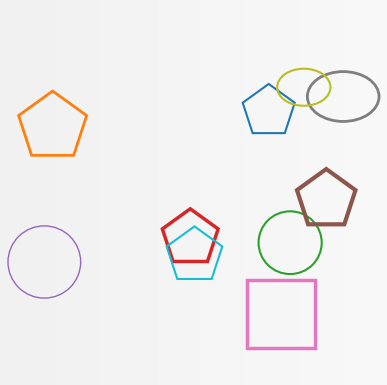[{"shape": "pentagon", "thickness": 1.5, "radius": 0.35, "center": [0.693, 0.711]}, {"shape": "pentagon", "thickness": 2, "radius": 0.46, "center": [0.136, 0.671]}, {"shape": "circle", "thickness": 1.5, "radius": 0.41, "center": [0.749, 0.37]}, {"shape": "pentagon", "thickness": 2.5, "radius": 0.38, "center": [0.491, 0.382]}, {"shape": "circle", "thickness": 1, "radius": 0.47, "center": [0.114, 0.32]}, {"shape": "pentagon", "thickness": 3, "radius": 0.4, "center": [0.842, 0.482]}, {"shape": "square", "thickness": 2.5, "radius": 0.44, "center": [0.726, 0.184]}, {"shape": "oval", "thickness": 2, "radius": 0.46, "center": [0.886, 0.749]}, {"shape": "oval", "thickness": 1.5, "radius": 0.34, "center": [0.784, 0.773]}, {"shape": "pentagon", "thickness": 1.5, "radius": 0.38, "center": [0.502, 0.336]}]